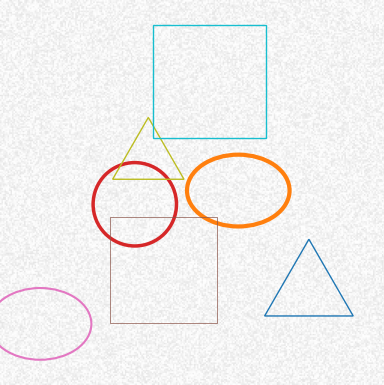[{"shape": "triangle", "thickness": 1, "radius": 0.66, "center": [0.802, 0.246]}, {"shape": "oval", "thickness": 3, "radius": 0.67, "center": [0.619, 0.505]}, {"shape": "circle", "thickness": 2.5, "radius": 0.54, "center": [0.35, 0.469]}, {"shape": "square", "thickness": 0.5, "radius": 0.69, "center": [0.424, 0.299]}, {"shape": "oval", "thickness": 1.5, "radius": 0.67, "center": [0.104, 0.159]}, {"shape": "triangle", "thickness": 1, "radius": 0.54, "center": [0.385, 0.588]}, {"shape": "square", "thickness": 1, "radius": 0.73, "center": [0.544, 0.788]}]